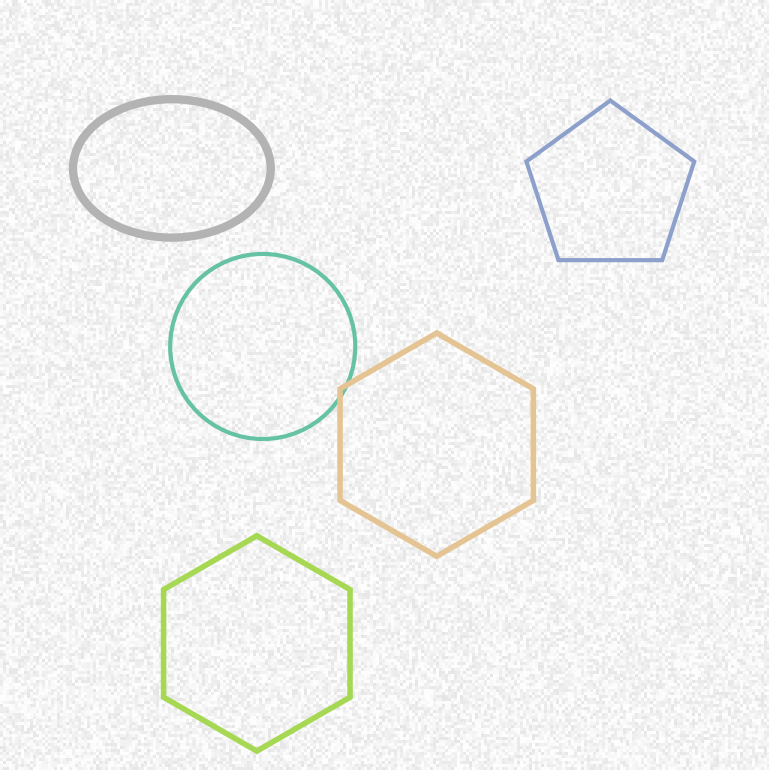[{"shape": "circle", "thickness": 1.5, "radius": 0.6, "center": [0.341, 0.55]}, {"shape": "pentagon", "thickness": 1.5, "radius": 0.57, "center": [0.793, 0.755]}, {"shape": "hexagon", "thickness": 2, "radius": 0.7, "center": [0.334, 0.164]}, {"shape": "hexagon", "thickness": 2, "radius": 0.72, "center": [0.567, 0.423]}, {"shape": "oval", "thickness": 3, "radius": 0.64, "center": [0.223, 0.781]}]